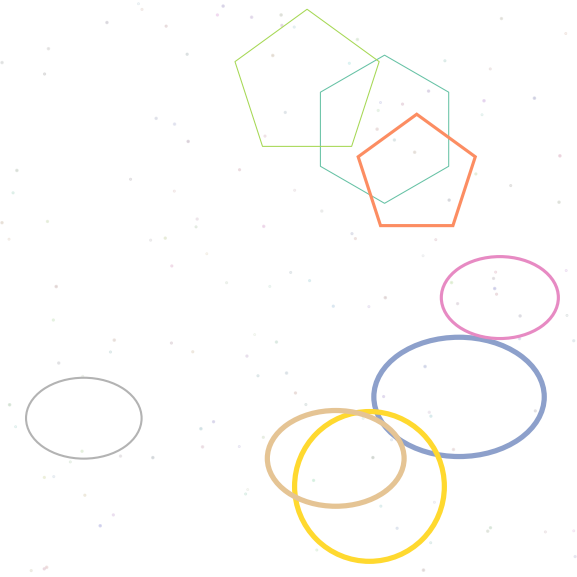[{"shape": "hexagon", "thickness": 0.5, "radius": 0.64, "center": [0.666, 0.775]}, {"shape": "pentagon", "thickness": 1.5, "radius": 0.53, "center": [0.722, 0.695]}, {"shape": "oval", "thickness": 2.5, "radius": 0.74, "center": [0.795, 0.312]}, {"shape": "oval", "thickness": 1.5, "radius": 0.51, "center": [0.866, 0.484]}, {"shape": "pentagon", "thickness": 0.5, "radius": 0.66, "center": [0.532, 0.852]}, {"shape": "circle", "thickness": 2.5, "radius": 0.65, "center": [0.64, 0.157]}, {"shape": "oval", "thickness": 2.5, "radius": 0.59, "center": [0.581, 0.205]}, {"shape": "oval", "thickness": 1, "radius": 0.5, "center": [0.145, 0.275]}]